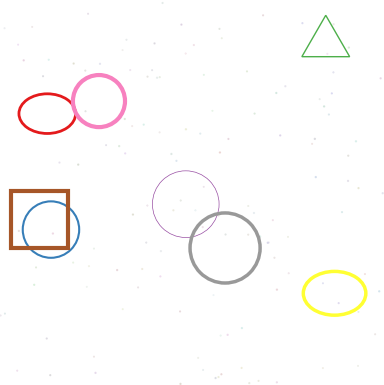[{"shape": "oval", "thickness": 2, "radius": 0.37, "center": [0.123, 0.705]}, {"shape": "circle", "thickness": 1.5, "radius": 0.37, "center": [0.132, 0.404]}, {"shape": "triangle", "thickness": 1, "radius": 0.36, "center": [0.846, 0.889]}, {"shape": "circle", "thickness": 0.5, "radius": 0.43, "center": [0.482, 0.47]}, {"shape": "oval", "thickness": 2.5, "radius": 0.41, "center": [0.869, 0.238]}, {"shape": "square", "thickness": 3, "radius": 0.37, "center": [0.103, 0.431]}, {"shape": "circle", "thickness": 3, "radius": 0.34, "center": [0.257, 0.737]}, {"shape": "circle", "thickness": 2.5, "radius": 0.45, "center": [0.585, 0.356]}]